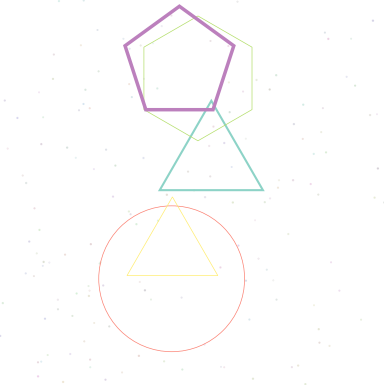[{"shape": "triangle", "thickness": 1.5, "radius": 0.77, "center": [0.549, 0.583]}, {"shape": "circle", "thickness": 0.5, "radius": 0.95, "center": [0.446, 0.276]}, {"shape": "hexagon", "thickness": 0.5, "radius": 0.81, "center": [0.514, 0.796]}, {"shape": "pentagon", "thickness": 2.5, "radius": 0.74, "center": [0.466, 0.835]}, {"shape": "triangle", "thickness": 0.5, "radius": 0.68, "center": [0.448, 0.352]}]